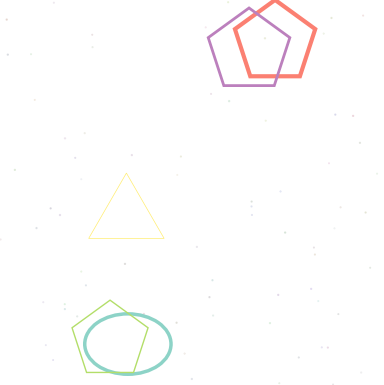[{"shape": "oval", "thickness": 2.5, "radius": 0.56, "center": [0.332, 0.106]}, {"shape": "pentagon", "thickness": 3, "radius": 0.55, "center": [0.715, 0.891]}, {"shape": "pentagon", "thickness": 1, "radius": 0.52, "center": [0.286, 0.117]}, {"shape": "pentagon", "thickness": 2, "radius": 0.56, "center": [0.647, 0.868]}, {"shape": "triangle", "thickness": 0.5, "radius": 0.57, "center": [0.328, 0.437]}]